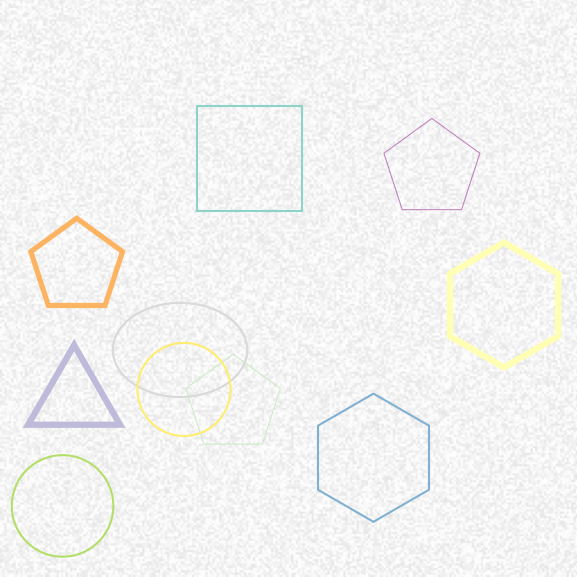[{"shape": "square", "thickness": 1, "radius": 0.45, "center": [0.433, 0.724]}, {"shape": "hexagon", "thickness": 3, "radius": 0.54, "center": [0.873, 0.471]}, {"shape": "triangle", "thickness": 3, "radius": 0.46, "center": [0.128, 0.31]}, {"shape": "hexagon", "thickness": 1, "radius": 0.55, "center": [0.647, 0.207]}, {"shape": "pentagon", "thickness": 2.5, "radius": 0.42, "center": [0.133, 0.538]}, {"shape": "circle", "thickness": 1, "radius": 0.44, "center": [0.108, 0.123]}, {"shape": "oval", "thickness": 1, "radius": 0.58, "center": [0.312, 0.393]}, {"shape": "pentagon", "thickness": 0.5, "radius": 0.44, "center": [0.748, 0.707]}, {"shape": "pentagon", "thickness": 0.5, "radius": 0.43, "center": [0.404, 0.3]}, {"shape": "circle", "thickness": 1, "radius": 0.4, "center": [0.319, 0.325]}]